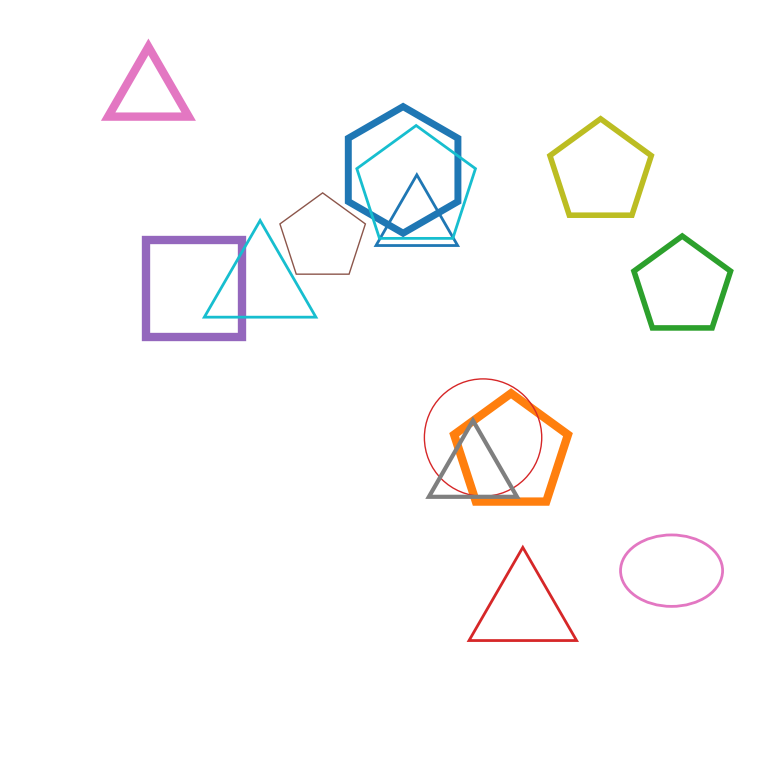[{"shape": "hexagon", "thickness": 2.5, "radius": 0.41, "center": [0.524, 0.779]}, {"shape": "triangle", "thickness": 1, "radius": 0.31, "center": [0.541, 0.712]}, {"shape": "pentagon", "thickness": 3, "radius": 0.39, "center": [0.664, 0.411]}, {"shape": "pentagon", "thickness": 2, "radius": 0.33, "center": [0.886, 0.627]}, {"shape": "triangle", "thickness": 1, "radius": 0.4, "center": [0.679, 0.208]}, {"shape": "circle", "thickness": 0.5, "radius": 0.38, "center": [0.627, 0.432]}, {"shape": "square", "thickness": 3, "radius": 0.31, "center": [0.252, 0.626]}, {"shape": "pentagon", "thickness": 0.5, "radius": 0.29, "center": [0.419, 0.691]}, {"shape": "triangle", "thickness": 3, "radius": 0.3, "center": [0.193, 0.879]}, {"shape": "oval", "thickness": 1, "radius": 0.33, "center": [0.872, 0.259]}, {"shape": "triangle", "thickness": 1.5, "radius": 0.33, "center": [0.614, 0.388]}, {"shape": "pentagon", "thickness": 2, "radius": 0.35, "center": [0.78, 0.776]}, {"shape": "pentagon", "thickness": 1, "radius": 0.41, "center": [0.54, 0.756]}, {"shape": "triangle", "thickness": 1, "radius": 0.42, "center": [0.338, 0.63]}]